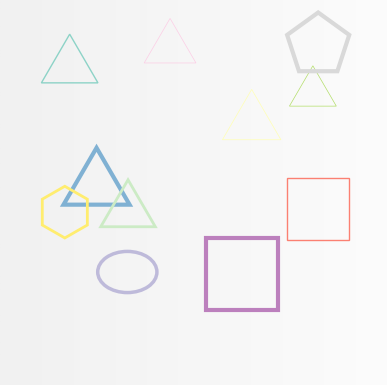[{"shape": "triangle", "thickness": 1, "radius": 0.42, "center": [0.18, 0.827]}, {"shape": "triangle", "thickness": 0.5, "radius": 0.44, "center": [0.649, 0.681]}, {"shape": "oval", "thickness": 2.5, "radius": 0.38, "center": [0.329, 0.294]}, {"shape": "square", "thickness": 1, "radius": 0.4, "center": [0.82, 0.458]}, {"shape": "triangle", "thickness": 3, "radius": 0.49, "center": [0.249, 0.518]}, {"shape": "triangle", "thickness": 0.5, "radius": 0.35, "center": [0.807, 0.759]}, {"shape": "triangle", "thickness": 0.5, "radius": 0.39, "center": [0.439, 0.875]}, {"shape": "pentagon", "thickness": 3, "radius": 0.42, "center": [0.821, 0.883]}, {"shape": "square", "thickness": 3, "radius": 0.47, "center": [0.624, 0.288]}, {"shape": "triangle", "thickness": 2, "radius": 0.41, "center": [0.33, 0.452]}, {"shape": "hexagon", "thickness": 2, "radius": 0.34, "center": [0.167, 0.449]}]